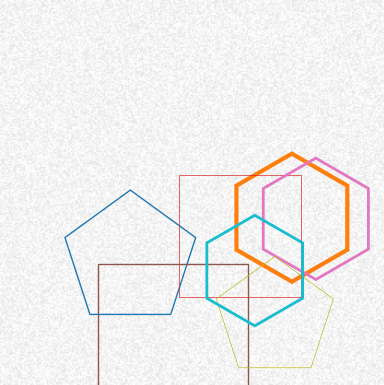[{"shape": "pentagon", "thickness": 1, "radius": 0.89, "center": [0.338, 0.328]}, {"shape": "hexagon", "thickness": 3, "radius": 0.83, "center": [0.758, 0.435]}, {"shape": "square", "thickness": 0.5, "radius": 0.79, "center": [0.624, 0.386]}, {"shape": "square", "thickness": 1, "radius": 0.97, "center": [0.449, 0.12]}, {"shape": "hexagon", "thickness": 2, "radius": 0.79, "center": [0.82, 0.432]}, {"shape": "pentagon", "thickness": 0.5, "radius": 0.8, "center": [0.714, 0.174]}, {"shape": "hexagon", "thickness": 2, "radius": 0.72, "center": [0.662, 0.297]}]